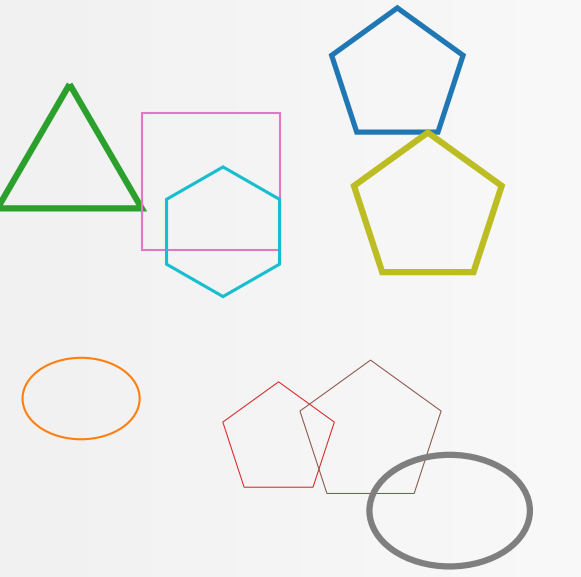[{"shape": "pentagon", "thickness": 2.5, "radius": 0.59, "center": [0.684, 0.867]}, {"shape": "oval", "thickness": 1, "radius": 0.5, "center": [0.14, 0.309]}, {"shape": "triangle", "thickness": 3, "radius": 0.72, "center": [0.12, 0.71]}, {"shape": "pentagon", "thickness": 0.5, "radius": 0.5, "center": [0.479, 0.237]}, {"shape": "pentagon", "thickness": 0.5, "radius": 0.64, "center": [0.637, 0.248]}, {"shape": "square", "thickness": 1, "radius": 0.59, "center": [0.363, 0.685]}, {"shape": "oval", "thickness": 3, "radius": 0.69, "center": [0.774, 0.115]}, {"shape": "pentagon", "thickness": 3, "radius": 0.67, "center": [0.736, 0.636]}, {"shape": "hexagon", "thickness": 1.5, "radius": 0.56, "center": [0.384, 0.598]}]